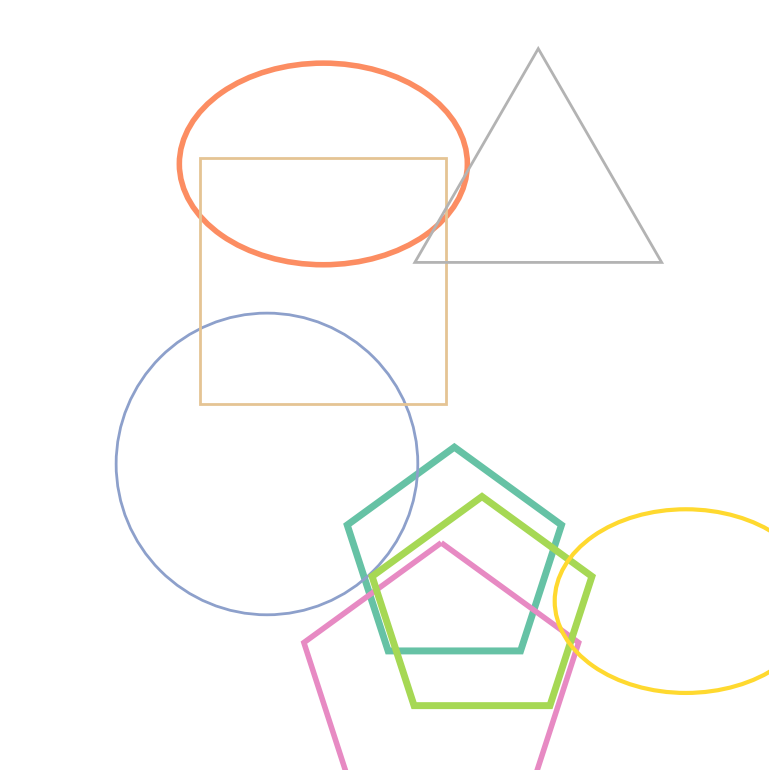[{"shape": "pentagon", "thickness": 2.5, "radius": 0.73, "center": [0.59, 0.273]}, {"shape": "oval", "thickness": 2, "radius": 0.94, "center": [0.42, 0.787]}, {"shape": "circle", "thickness": 1, "radius": 0.98, "center": [0.347, 0.397]}, {"shape": "pentagon", "thickness": 2, "radius": 0.94, "center": [0.573, 0.107]}, {"shape": "pentagon", "thickness": 2.5, "radius": 0.75, "center": [0.626, 0.205]}, {"shape": "oval", "thickness": 1.5, "radius": 0.85, "center": [0.891, 0.219]}, {"shape": "square", "thickness": 1, "radius": 0.8, "center": [0.42, 0.635]}, {"shape": "triangle", "thickness": 1, "radius": 0.93, "center": [0.699, 0.752]}]